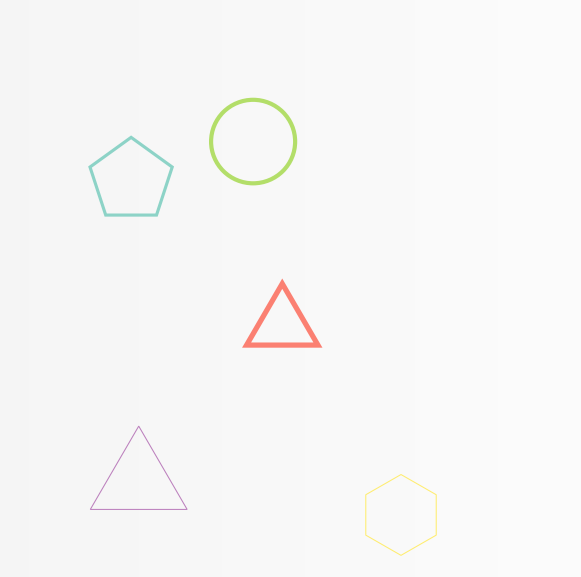[{"shape": "pentagon", "thickness": 1.5, "radius": 0.37, "center": [0.226, 0.687]}, {"shape": "triangle", "thickness": 2.5, "radius": 0.35, "center": [0.486, 0.437]}, {"shape": "circle", "thickness": 2, "radius": 0.36, "center": [0.435, 0.754]}, {"shape": "triangle", "thickness": 0.5, "radius": 0.48, "center": [0.239, 0.165]}, {"shape": "hexagon", "thickness": 0.5, "radius": 0.35, "center": [0.69, 0.107]}]